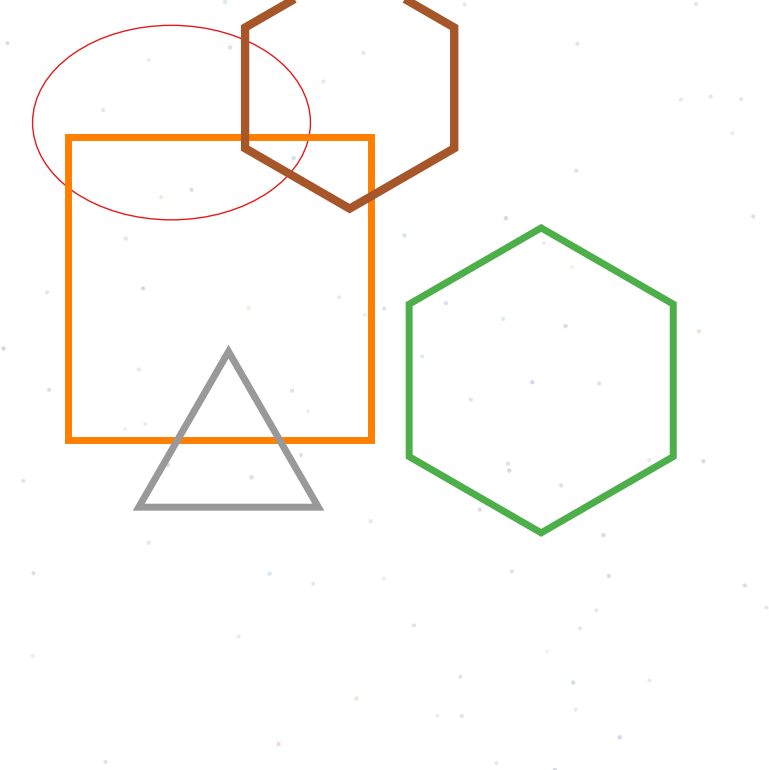[{"shape": "oval", "thickness": 0.5, "radius": 0.9, "center": [0.223, 0.841]}, {"shape": "hexagon", "thickness": 2.5, "radius": 0.99, "center": [0.703, 0.506]}, {"shape": "square", "thickness": 2.5, "radius": 0.98, "center": [0.285, 0.625]}, {"shape": "hexagon", "thickness": 3, "radius": 0.78, "center": [0.454, 0.886]}, {"shape": "triangle", "thickness": 2.5, "radius": 0.67, "center": [0.297, 0.409]}]